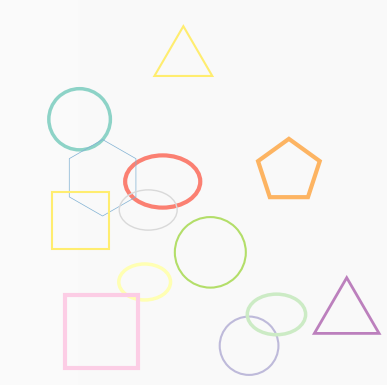[{"shape": "circle", "thickness": 2.5, "radius": 0.4, "center": [0.205, 0.69]}, {"shape": "oval", "thickness": 2.5, "radius": 0.33, "center": [0.373, 0.268]}, {"shape": "circle", "thickness": 1.5, "radius": 0.38, "center": [0.643, 0.102]}, {"shape": "oval", "thickness": 3, "radius": 0.48, "center": [0.42, 0.529]}, {"shape": "hexagon", "thickness": 0.5, "radius": 0.5, "center": [0.265, 0.538]}, {"shape": "pentagon", "thickness": 3, "radius": 0.42, "center": [0.746, 0.556]}, {"shape": "circle", "thickness": 1.5, "radius": 0.46, "center": [0.543, 0.345]}, {"shape": "square", "thickness": 3, "radius": 0.47, "center": [0.261, 0.139]}, {"shape": "oval", "thickness": 1, "radius": 0.37, "center": [0.382, 0.455]}, {"shape": "triangle", "thickness": 2, "radius": 0.48, "center": [0.895, 0.182]}, {"shape": "oval", "thickness": 2.5, "radius": 0.38, "center": [0.713, 0.183]}, {"shape": "triangle", "thickness": 1.5, "radius": 0.43, "center": [0.473, 0.846]}, {"shape": "square", "thickness": 1.5, "radius": 0.37, "center": [0.207, 0.427]}]